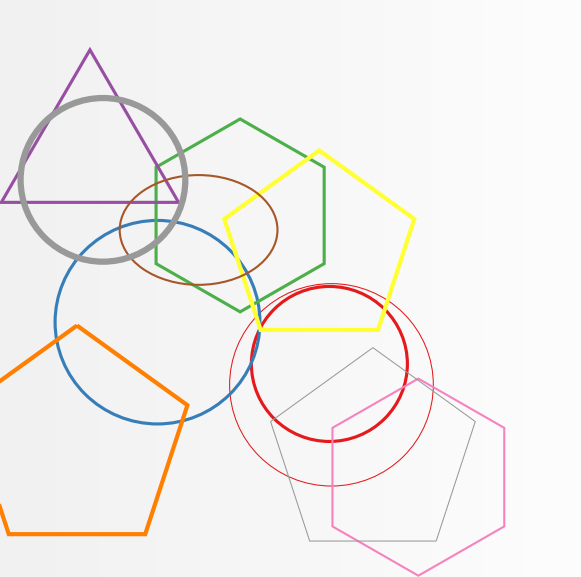[{"shape": "circle", "thickness": 0.5, "radius": 0.88, "center": [0.57, 0.333]}, {"shape": "circle", "thickness": 1.5, "radius": 0.67, "center": [0.567, 0.369]}, {"shape": "circle", "thickness": 1.5, "radius": 0.88, "center": [0.271, 0.441]}, {"shape": "hexagon", "thickness": 1.5, "radius": 0.83, "center": [0.413, 0.626]}, {"shape": "triangle", "thickness": 1.5, "radius": 0.88, "center": [0.155, 0.737]}, {"shape": "pentagon", "thickness": 2, "radius": 1.0, "center": [0.132, 0.236]}, {"shape": "pentagon", "thickness": 2, "radius": 0.86, "center": [0.549, 0.567]}, {"shape": "oval", "thickness": 1, "radius": 0.68, "center": [0.342, 0.601]}, {"shape": "hexagon", "thickness": 1, "radius": 0.85, "center": [0.72, 0.173]}, {"shape": "pentagon", "thickness": 0.5, "radius": 0.93, "center": [0.642, 0.212]}, {"shape": "circle", "thickness": 3, "radius": 0.71, "center": [0.177, 0.688]}]